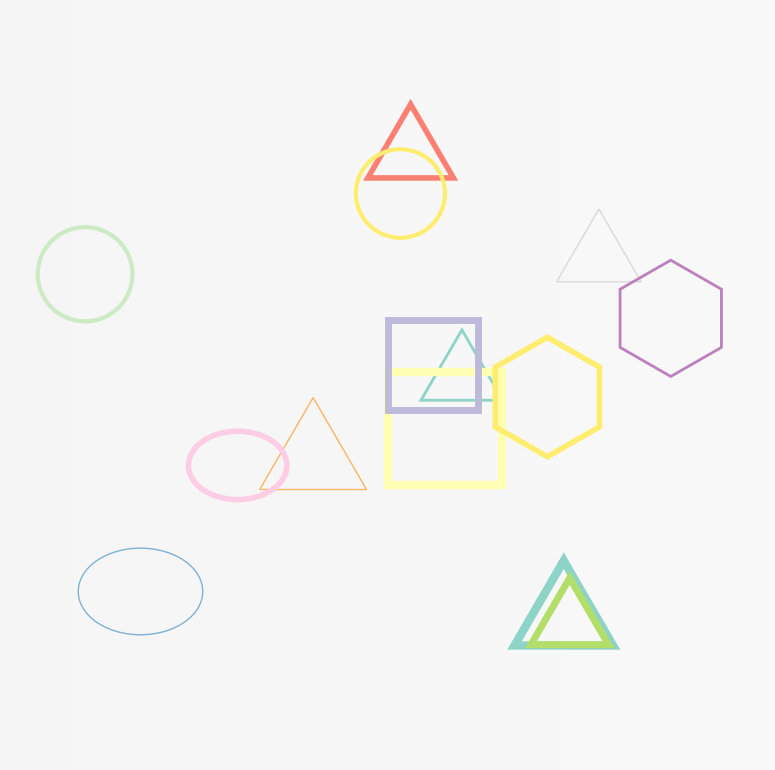[{"shape": "triangle", "thickness": 3, "radius": 0.37, "center": [0.727, 0.198]}, {"shape": "triangle", "thickness": 1, "radius": 0.3, "center": [0.596, 0.511]}, {"shape": "square", "thickness": 3, "radius": 0.37, "center": [0.574, 0.444]}, {"shape": "square", "thickness": 2.5, "radius": 0.29, "center": [0.559, 0.526]}, {"shape": "triangle", "thickness": 2, "radius": 0.32, "center": [0.53, 0.801]}, {"shape": "oval", "thickness": 0.5, "radius": 0.4, "center": [0.181, 0.232]}, {"shape": "triangle", "thickness": 0.5, "radius": 0.4, "center": [0.404, 0.404]}, {"shape": "triangle", "thickness": 2.5, "radius": 0.29, "center": [0.735, 0.192]}, {"shape": "oval", "thickness": 2, "radius": 0.32, "center": [0.307, 0.396]}, {"shape": "triangle", "thickness": 0.5, "radius": 0.31, "center": [0.773, 0.666]}, {"shape": "hexagon", "thickness": 1, "radius": 0.38, "center": [0.865, 0.587]}, {"shape": "circle", "thickness": 1.5, "radius": 0.31, "center": [0.11, 0.644]}, {"shape": "circle", "thickness": 1.5, "radius": 0.29, "center": [0.517, 0.749]}, {"shape": "hexagon", "thickness": 2, "radius": 0.39, "center": [0.706, 0.484]}]